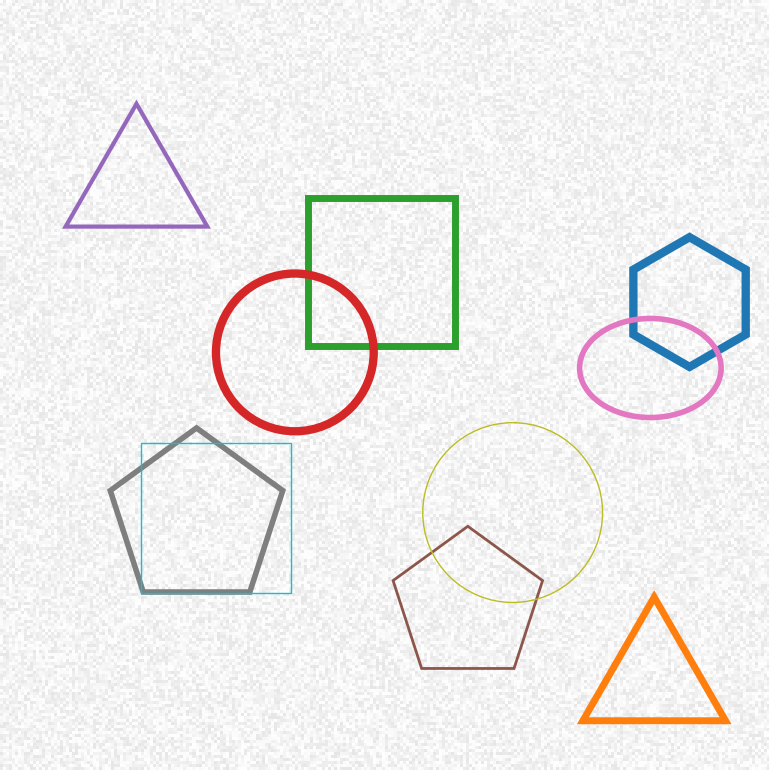[{"shape": "hexagon", "thickness": 3, "radius": 0.42, "center": [0.896, 0.608]}, {"shape": "triangle", "thickness": 2.5, "radius": 0.54, "center": [0.85, 0.117]}, {"shape": "square", "thickness": 2.5, "radius": 0.48, "center": [0.495, 0.646]}, {"shape": "circle", "thickness": 3, "radius": 0.51, "center": [0.383, 0.542]}, {"shape": "triangle", "thickness": 1.5, "radius": 0.53, "center": [0.177, 0.759]}, {"shape": "pentagon", "thickness": 1, "radius": 0.51, "center": [0.608, 0.214]}, {"shape": "oval", "thickness": 2, "radius": 0.46, "center": [0.845, 0.522]}, {"shape": "pentagon", "thickness": 2, "radius": 0.59, "center": [0.255, 0.326]}, {"shape": "circle", "thickness": 0.5, "radius": 0.58, "center": [0.666, 0.334]}, {"shape": "square", "thickness": 0.5, "radius": 0.49, "center": [0.281, 0.327]}]